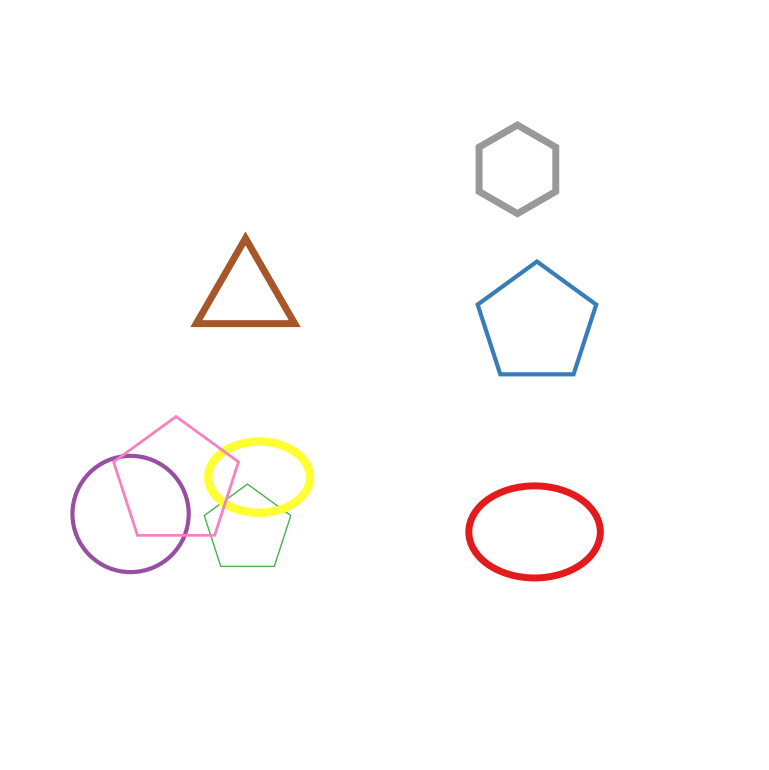[{"shape": "oval", "thickness": 2.5, "radius": 0.43, "center": [0.694, 0.309]}, {"shape": "pentagon", "thickness": 1.5, "radius": 0.4, "center": [0.697, 0.579]}, {"shape": "pentagon", "thickness": 0.5, "radius": 0.3, "center": [0.321, 0.312]}, {"shape": "circle", "thickness": 1.5, "radius": 0.38, "center": [0.17, 0.332]}, {"shape": "oval", "thickness": 3, "radius": 0.33, "center": [0.337, 0.38]}, {"shape": "triangle", "thickness": 2.5, "radius": 0.37, "center": [0.319, 0.617]}, {"shape": "pentagon", "thickness": 1, "radius": 0.43, "center": [0.229, 0.374]}, {"shape": "hexagon", "thickness": 2.5, "radius": 0.29, "center": [0.672, 0.78]}]